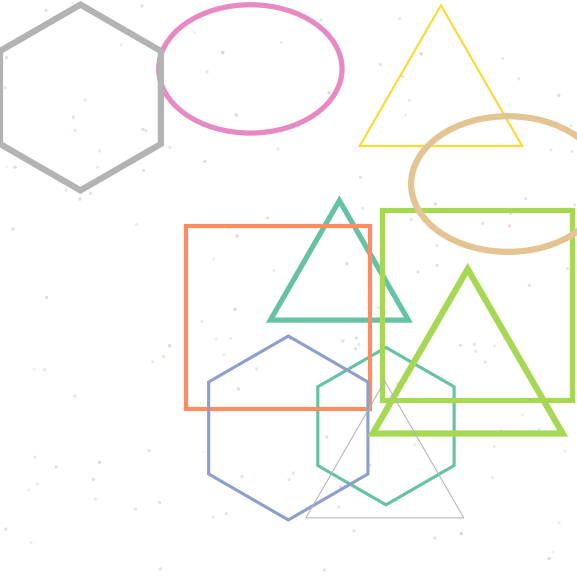[{"shape": "triangle", "thickness": 2.5, "radius": 0.69, "center": [0.588, 0.514]}, {"shape": "hexagon", "thickness": 1.5, "radius": 0.68, "center": [0.668, 0.261]}, {"shape": "square", "thickness": 2, "radius": 0.8, "center": [0.481, 0.449]}, {"shape": "hexagon", "thickness": 1.5, "radius": 0.8, "center": [0.499, 0.258]}, {"shape": "oval", "thickness": 2.5, "radius": 0.79, "center": [0.434, 0.88]}, {"shape": "triangle", "thickness": 3, "radius": 0.95, "center": [0.81, 0.343]}, {"shape": "square", "thickness": 2.5, "radius": 0.82, "center": [0.827, 0.47]}, {"shape": "triangle", "thickness": 1, "radius": 0.81, "center": [0.763, 0.828]}, {"shape": "oval", "thickness": 3, "radius": 0.84, "center": [0.88, 0.68]}, {"shape": "hexagon", "thickness": 3, "radius": 0.8, "center": [0.139, 0.83]}, {"shape": "triangle", "thickness": 0.5, "radius": 0.79, "center": [0.666, 0.181]}]